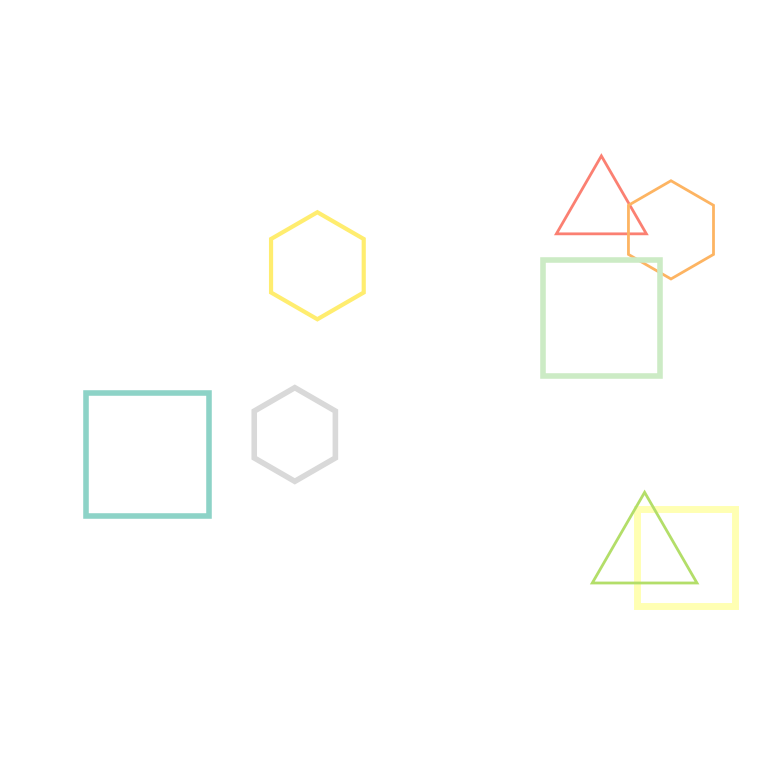[{"shape": "square", "thickness": 2, "radius": 0.4, "center": [0.192, 0.41]}, {"shape": "square", "thickness": 2.5, "radius": 0.32, "center": [0.891, 0.276]}, {"shape": "triangle", "thickness": 1, "radius": 0.34, "center": [0.781, 0.73]}, {"shape": "hexagon", "thickness": 1, "radius": 0.32, "center": [0.871, 0.701]}, {"shape": "triangle", "thickness": 1, "radius": 0.39, "center": [0.837, 0.282]}, {"shape": "hexagon", "thickness": 2, "radius": 0.3, "center": [0.383, 0.436]}, {"shape": "square", "thickness": 2, "radius": 0.38, "center": [0.781, 0.587]}, {"shape": "hexagon", "thickness": 1.5, "radius": 0.35, "center": [0.412, 0.655]}]